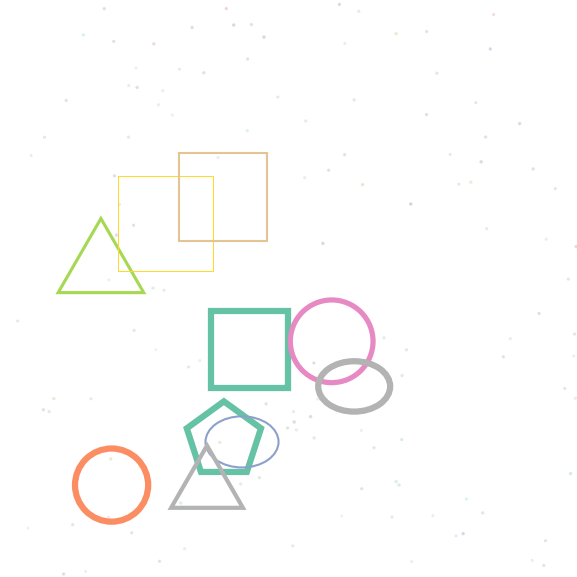[{"shape": "pentagon", "thickness": 3, "radius": 0.34, "center": [0.388, 0.237]}, {"shape": "square", "thickness": 3, "radius": 0.33, "center": [0.433, 0.394]}, {"shape": "circle", "thickness": 3, "radius": 0.32, "center": [0.193, 0.159]}, {"shape": "oval", "thickness": 1, "radius": 0.32, "center": [0.419, 0.234]}, {"shape": "circle", "thickness": 2.5, "radius": 0.36, "center": [0.574, 0.408]}, {"shape": "triangle", "thickness": 1.5, "radius": 0.43, "center": [0.175, 0.535]}, {"shape": "square", "thickness": 0.5, "radius": 0.41, "center": [0.286, 0.613]}, {"shape": "square", "thickness": 1, "radius": 0.38, "center": [0.387, 0.658]}, {"shape": "oval", "thickness": 3, "radius": 0.31, "center": [0.613, 0.33]}, {"shape": "triangle", "thickness": 2, "radius": 0.36, "center": [0.358, 0.156]}]